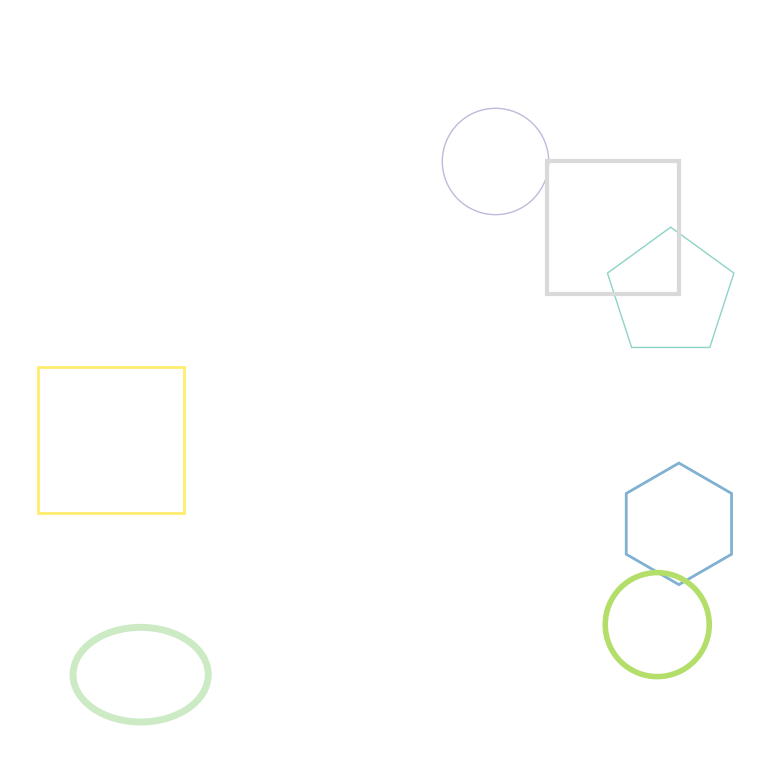[{"shape": "pentagon", "thickness": 0.5, "radius": 0.43, "center": [0.871, 0.619]}, {"shape": "circle", "thickness": 0.5, "radius": 0.35, "center": [0.643, 0.79]}, {"shape": "hexagon", "thickness": 1, "radius": 0.39, "center": [0.882, 0.32]}, {"shape": "circle", "thickness": 2, "radius": 0.34, "center": [0.854, 0.189]}, {"shape": "square", "thickness": 1.5, "radius": 0.43, "center": [0.796, 0.705]}, {"shape": "oval", "thickness": 2.5, "radius": 0.44, "center": [0.183, 0.124]}, {"shape": "square", "thickness": 1, "radius": 0.47, "center": [0.144, 0.428]}]